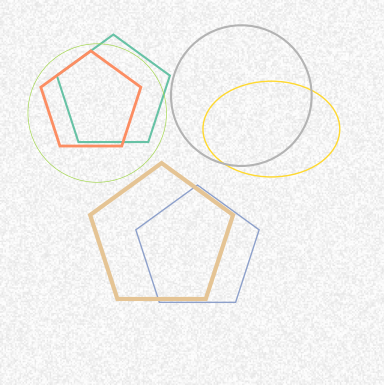[{"shape": "pentagon", "thickness": 1.5, "radius": 0.77, "center": [0.294, 0.756]}, {"shape": "pentagon", "thickness": 2, "radius": 0.68, "center": [0.236, 0.731]}, {"shape": "pentagon", "thickness": 1, "radius": 0.84, "center": [0.513, 0.351]}, {"shape": "circle", "thickness": 0.5, "radius": 0.9, "center": [0.253, 0.706]}, {"shape": "oval", "thickness": 1, "radius": 0.89, "center": [0.705, 0.665]}, {"shape": "pentagon", "thickness": 3, "radius": 0.98, "center": [0.42, 0.381]}, {"shape": "circle", "thickness": 1.5, "radius": 0.91, "center": [0.627, 0.752]}]